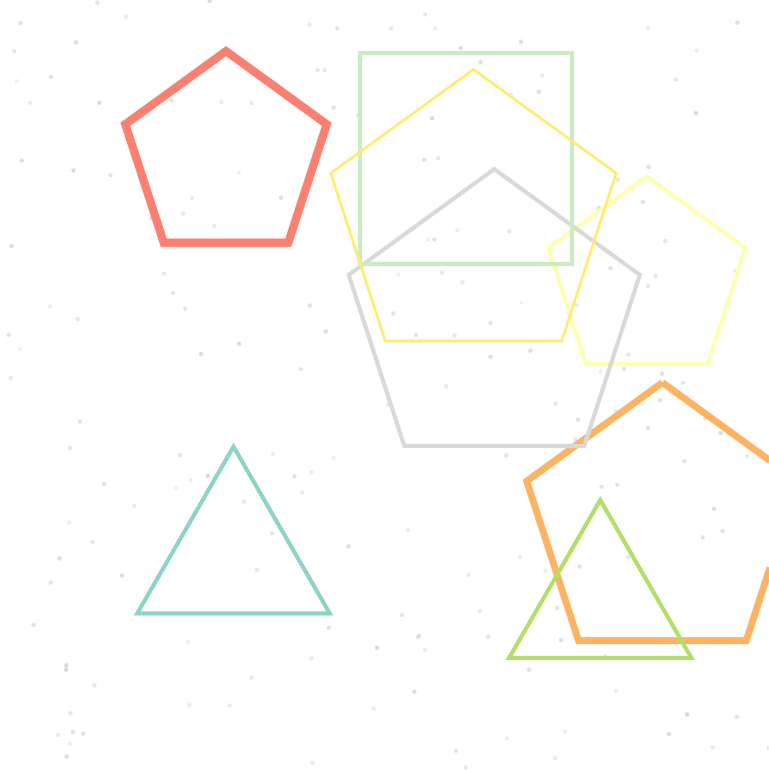[{"shape": "triangle", "thickness": 1.5, "radius": 0.72, "center": [0.303, 0.276]}, {"shape": "pentagon", "thickness": 1.5, "radius": 0.67, "center": [0.84, 0.636]}, {"shape": "pentagon", "thickness": 3, "radius": 0.69, "center": [0.294, 0.796]}, {"shape": "pentagon", "thickness": 2.5, "radius": 0.93, "center": [0.86, 0.318]}, {"shape": "triangle", "thickness": 1.5, "radius": 0.68, "center": [0.78, 0.214]}, {"shape": "pentagon", "thickness": 1.5, "radius": 0.99, "center": [0.642, 0.582]}, {"shape": "square", "thickness": 1.5, "radius": 0.69, "center": [0.605, 0.794]}, {"shape": "pentagon", "thickness": 1, "radius": 0.97, "center": [0.615, 0.715]}]